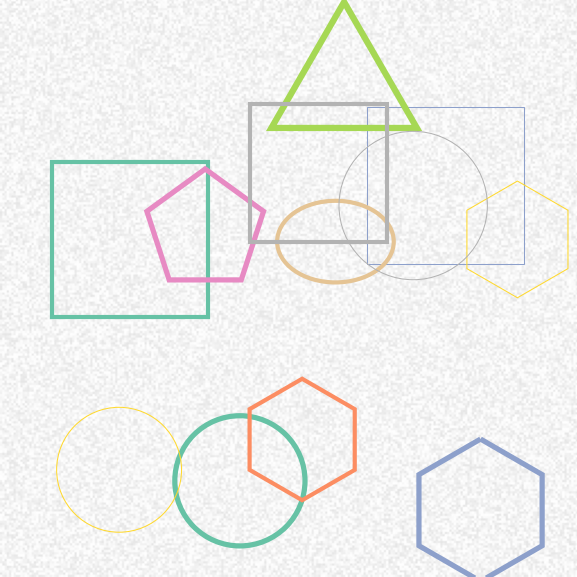[{"shape": "circle", "thickness": 2.5, "radius": 0.56, "center": [0.415, 0.167]}, {"shape": "square", "thickness": 2, "radius": 0.67, "center": [0.225, 0.585]}, {"shape": "hexagon", "thickness": 2, "radius": 0.53, "center": [0.523, 0.238]}, {"shape": "square", "thickness": 0.5, "radius": 0.68, "center": [0.772, 0.679]}, {"shape": "hexagon", "thickness": 2.5, "radius": 0.62, "center": [0.832, 0.116]}, {"shape": "pentagon", "thickness": 2.5, "radius": 0.53, "center": [0.355, 0.6]}, {"shape": "triangle", "thickness": 3, "radius": 0.73, "center": [0.596, 0.85]}, {"shape": "circle", "thickness": 0.5, "radius": 0.54, "center": [0.206, 0.186]}, {"shape": "hexagon", "thickness": 0.5, "radius": 0.51, "center": [0.896, 0.585]}, {"shape": "oval", "thickness": 2, "radius": 0.5, "center": [0.581, 0.581]}, {"shape": "square", "thickness": 2, "radius": 0.59, "center": [0.551, 0.7]}, {"shape": "circle", "thickness": 0.5, "radius": 0.64, "center": [0.715, 0.643]}]